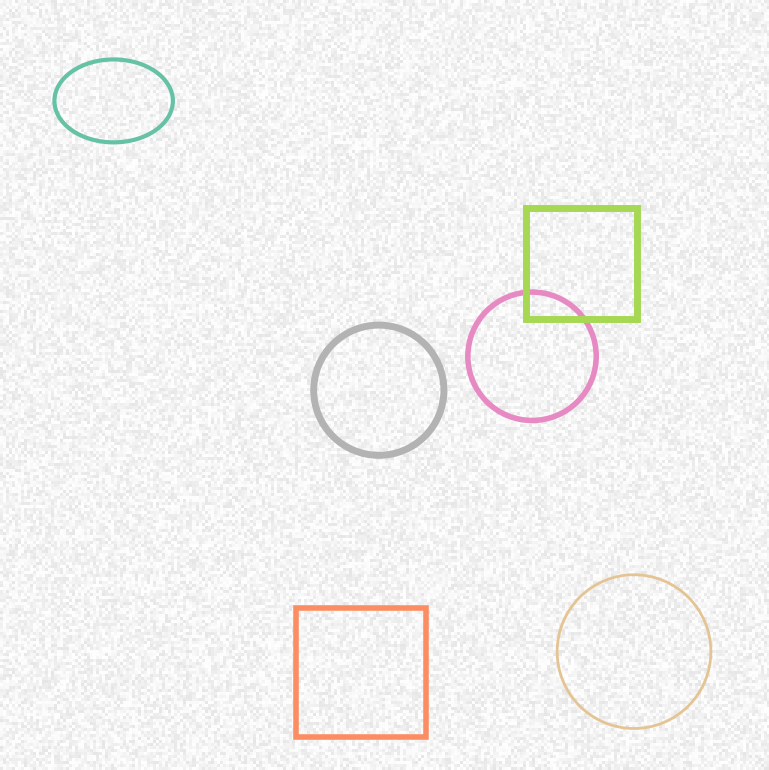[{"shape": "oval", "thickness": 1.5, "radius": 0.38, "center": [0.148, 0.869]}, {"shape": "square", "thickness": 2, "radius": 0.42, "center": [0.469, 0.127]}, {"shape": "circle", "thickness": 2, "radius": 0.42, "center": [0.691, 0.537]}, {"shape": "square", "thickness": 2.5, "radius": 0.36, "center": [0.755, 0.658]}, {"shape": "circle", "thickness": 1, "radius": 0.5, "center": [0.823, 0.154]}, {"shape": "circle", "thickness": 2.5, "radius": 0.42, "center": [0.492, 0.493]}]